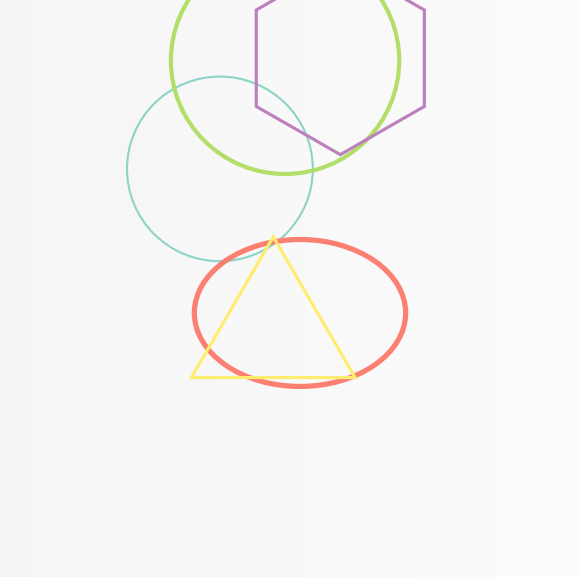[{"shape": "circle", "thickness": 1, "radius": 0.8, "center": [0.378, 0.707]}, {"shape": "oval", "thickness": 2.5, "radius": 0.91, "center": [0.516, 0.457]}, {"shape": "circle", "thickness": 2, "radius": 0.98, "center": [0.49, 0.894]}, {"shape": "hexagon", "thickness": 1.5, "radius": 0.83, "center": [0.585, 0.898]}, {"shape": "triangle", "thickness": 1.5, "radius": 0.81, "center": [0.47, 0.427]}]